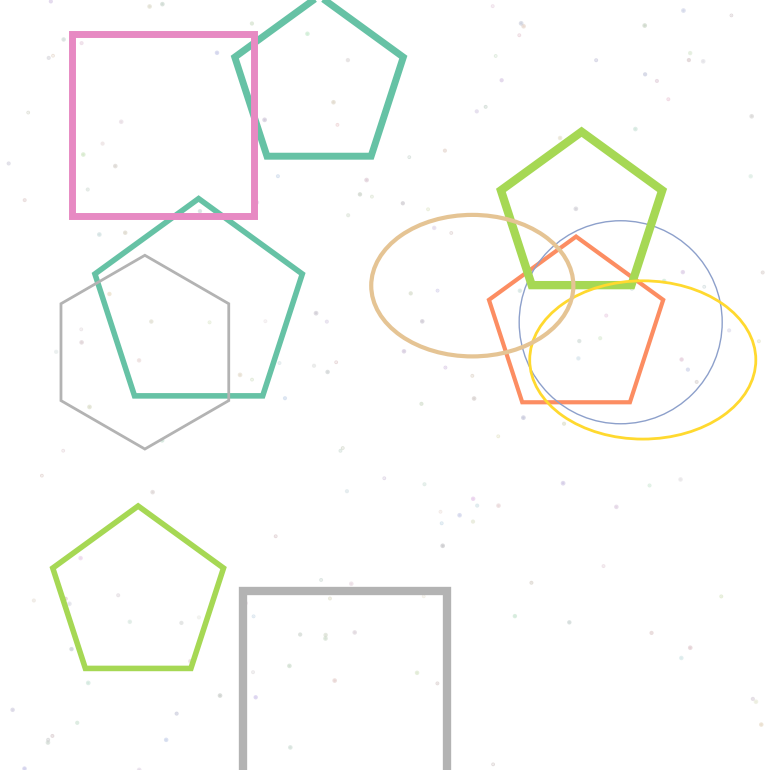[{"shape": "pentagon", "thickness": 2.5, "radius": 0.58, "center": [0.414, 0.89]}, {"shape": "pentagon", "thickness": 2, "radius": 0.71, "center": [0.258, 0.6]}, {"shape": "pentagon", "thickness": 1.5, "radius": 0.59, "center": [0.748, 0.574]}, {"shape": "circle", "thickness": 0.5, "radius": 0.66, "center": [0.806, 0.581]}, {"shape": "square", "thickness": 2.5, "radius": 0.59, "center": [0.212, 0.838]}, {"shape": "pentagon", "thickness": 3, "radius": 0.55, "center": [0.755, 0.719]}, {"shape": "pentagon", "thickness": 2, "radius": 0.58, "center": [0.179, 0.226]}, {"shape": "oval", "thickness": 1, "radius": 0.73, "center": [0.835, 0.533]}, {"shape": "oval", "thickness": 1.5, "radius": 0.66, "center": [0.613, 0.629]}, {"shape": "square", "thickness": 3, "radius": 0.66, "center": [0.449, 0.1]}, {"shape": "hexagon", "thickness": 1, "radius": 0.63, "center": [0.188, 0.543]}]